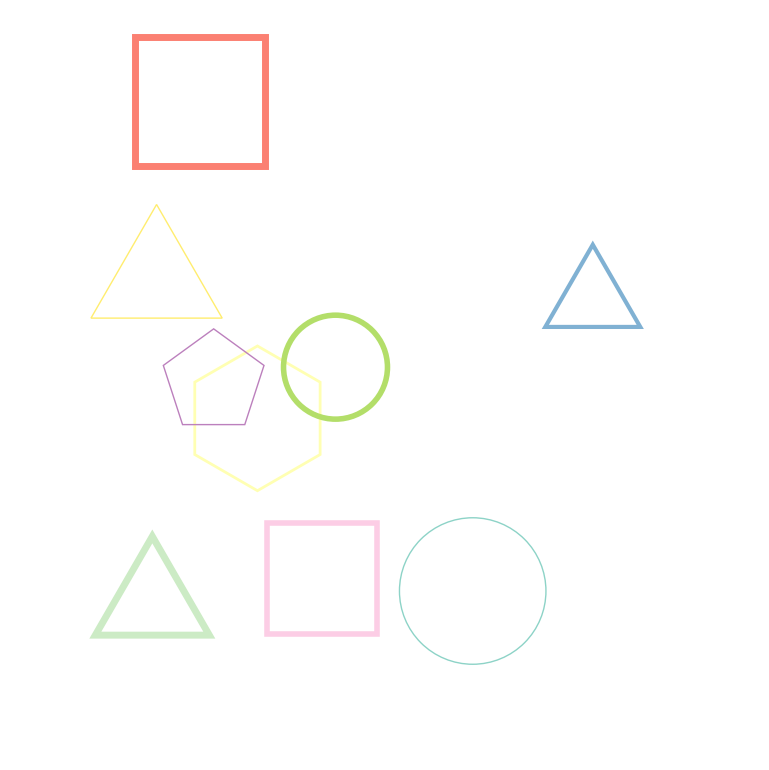[{"shape": "circle", "thickness": 0.5, "radius": 0.48, "center": [0.614, 0.232]}, {"shape": "hexagon", "thickness": 1, "radius": 0.47, "center": [0.334, 0.457]}, {"shape": "square", "thickness": 2.5, "radius": 0.42, "center": [0.259, 0.868]}, {"shape": "triangle", "thickness": 1.5, "radius": 0.36, "center": [0.77, 0.611]}, {"shape": "circle", "thickness": 2, "radius": 0.34, "center": [0.436, 0.523]}, {"shape": "square", "thickness": 2, "radius": 0.36, "center": [0.418, 0.249]}, {"shape": "pentagon", "thickness": 0.5, "radius": 0.34, "center": [0.277, 0.504]}, {"shape": "triangle", "thickness": 2.5, "radius": 0.43, "center": [0.198, 0.218]}, {"shape": "triangle", "thickness": 0.5, "radius": 0.49, "center": [0.203, 0.636]}]